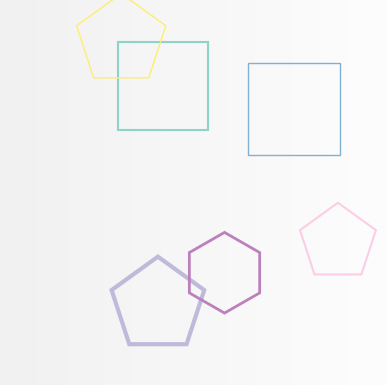[{"shape": "square", "thickness": 1.5, "radius": 0.57, "center": [0.421, 0.777]}, {"shape": "pentagon", "thickness": 3, "radius": 0.63, "center": [0.408, 0.208]}, {"shape": "square", "thickness": 1, "radius": 0.6, "center": [0.759, 0.717]}, {"shape": "pentagon", "thickness": 1.5, "radius": 0.51, "center": [0.872, 0.37]}, {"shape": "hexagon", "thickness": 2, "radius": 0.52, "center": [0.579, 0.292]}, {"shape": "pentagon", "thickness": 1, "radius": 0.6, "center": [0.313, 0.896]}]